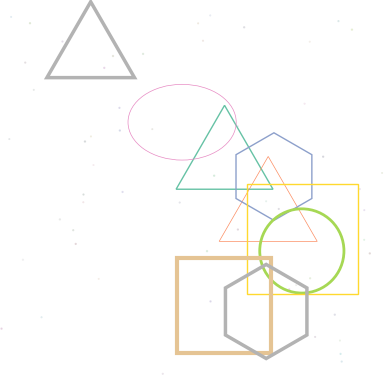[{"shape": "triangle", "thickness": 1, "radius": 0.73, "center": [0.583, 0.581]}, {"shape": "triangle", "thickness": 0.5, "radius": 0.74, "center": [0.697, 0.447]}, {"shape": "hexagon", "thickness": 1, "radius": 0.57, "center": [0.712, 0.541]}, {"shape": "oval", "thickness": 0.5, "radius": 0.7, "center": [0.473, 0.683]}, {"shape": "circle", "thickness": 2, "radius": 0.55, "center": [0.784, 0.348]}, {"shape": "square", "thickness": 1, "radius": 0.72, "center": [0.786, 0.379]}, {"shape": "square", "thickness": 3, "radius": 0.61, "center": [0.581, 0.206]}, {"shape": "triangle", "thickness": 2.5, "radius": 0.66, "center": [0.236, 0.864]}, {"shape": "hexagon", "thickness": 2.5, "radius": 0.61, "center": [0.691, 0.191]}]